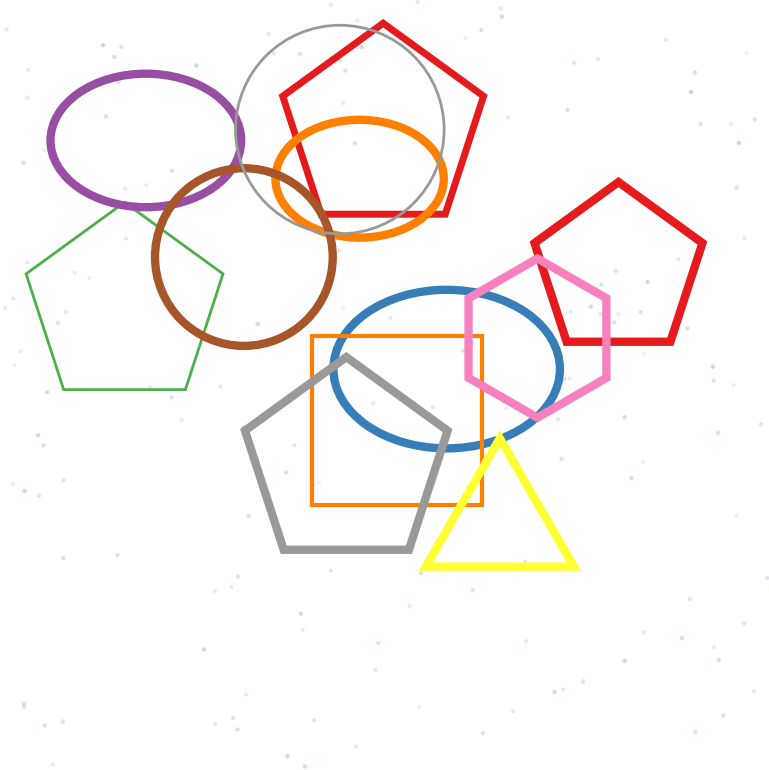[{"shape": "pentagon", "thickness": 3, "radius": 0.57, "center": [0.803, 0.649]}, {"shape": "pentagon", "thickness": 2.5, "radius": 0.69, "center": [0.498, 0.833]}, {"shape": "oval", "thickness": 3, "radius": 0.74, "center": [0.58, 0.521]}, {"shape": "pentagon", "thickness": 1, "radius": 0.67, "center": [0.162, 0.603]}, {"shape": "oval", "thickness": 3, "radius": 0.62, "center": [0.189, 0.818]}, {"shape": "oval", "thickness": 3, "radius": 0.55, "center": [0.467, 0.768]}, {"shape": "square", "thickness": 1.5, "radius": 0.55, "center": [0.515, 0.454]}, {"shape": "triangle", "thickness": 3, "radius": 0.56, "center": [0.649, 0.32]}, {"shape": "circle", "thickness": 3, "radius": 0.58, "center": [0.317, 0.666]}, {"shape": "hexagon", "thickness": 3, "radius": 0.52, "center": [0.698, 0.561]}, {"shape": "pentagon", "thickness": 3, "radius": 0.69, "center": [0.45, 0.398]}, {"shape": "circle", "thickness": 1, "radius": 0.68, "center": [0.441, 0.832]}]